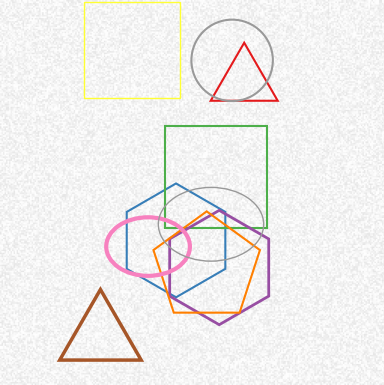[{"shape": "triangle", "thickness": 1.5, "radius": 0.5, "center": [0.634, 0.789]}, {"shape": "hexagon", "thickness": 1.5, "radius": 0.74, "center": [0.457, 0.376]}, {"shape": "square", "thickness": 1.5, "radius": 0.66, "center": [0.561, 0.539]}, {"shape": "hexagon", "thickness": 2, "radius": 0.74, "center": [0.569, 0.305]}, {"shape": "pentagon", "thickness": 1.5, "radius": 0.73, "center": [0.537, 0.306]}, {"shape": "square", "thickness": 1, "radius": 0.62, "center": [0.343, 0.87]}, {"shape": "triangle", "thickness": 2.5, "radius": 0.61, "center": [0.261, 0.126]}, {"shape": "oval", "thickness": 3, "radius": 0.54, "center": [0.385, 0.36]}, {"shape": "circle", "thickness": 1.5, "radius": 0.53, "center": [0.603, 0.843]}, {"shape": "oval", "thickness": 1, "radius": 0.68, "center": [0.548, 0.417]}]